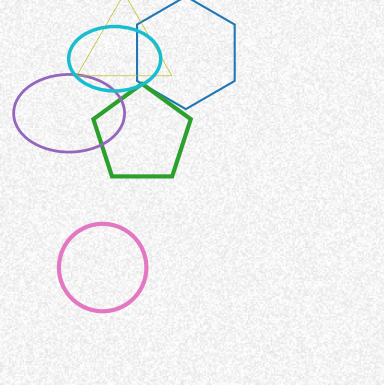[{"shape": "hexagon", "thickness": 1.5, "radius": 0.73, "center": [0.483, 0.863]}, {"shape": "pentagon", "thickness": 3, "radius": 0.66, "center": [0.369, 0.649]}, {"shape": "oval", "thickness": 2, "radius": 0.72, "center": [0.18, 0.706]}, {"shape": "circle", "thickness": 3, "radius": 0.57, "center": [0.267, 0.305]}, {"shape": "triangle", "thickness": 0.5, "radius": 0.71, "center": [0.323, 0.874]}, {"shape": "oval", "thickness": 2.5, "radius": 0.6, "center": [0.298, 0.847]}]